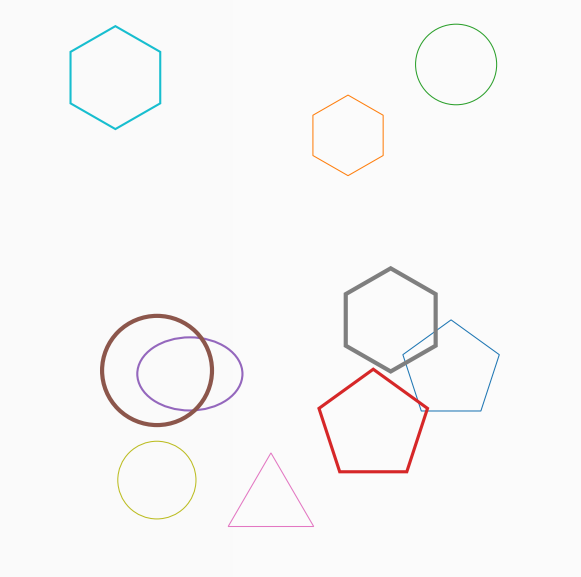[{"shape": "pentagon", "thickness": 0.5, "radius": 0.44, "center": [0.776, 0.358]}, {"shape": "hexagon", "thickness": 0.5, "radius": 0.35, "center": [0.599, 0.765]}, {"shape": "circle", "thickness": 0.5, "radius": 0.35, "center": [0.785, 0.887]}, {"shape": "pentagon", "thickness": 1.5, "radius": 0.49, "center": [0.642, 0.262]}, {"shape": "oval", "thickness": 1, "radius": 0.45, "center": [0.327, 0.352]}, {"shape": "circle", "thickness": 2, "radius": 0.47, "center": [0.27, 0.358]}, {"shape": "triangle", "thickness": 0.5, "radius": 0.42, "center": [0.466, 0.13]}, {"shape": "hexagon", "thickness": 2, "radius": 0.45, "center": [0.672, 0.445]}, {"shape": "circle", "thickness": 0.5, "radius": 0.34, "center": [0.27, 0.168]}, {"shape": "hexagon", "thickness": 1, "radius": 0.45, "center": [0.199, 0.865]}]